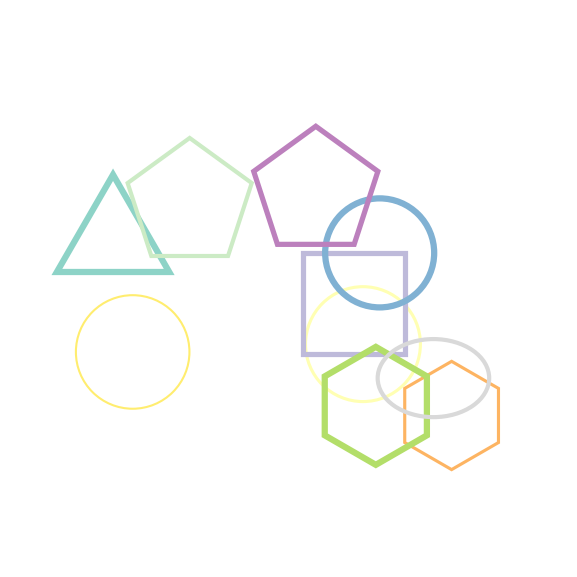[{"shape": "triangle", "thickness": 3, "radius": 0.56, "center": [0.196, 0.584]}, {"shape": "circle", "thickness": 1.5, "radius": 0.5, "center": [0.629, 0.403]}, {"shape": "square", "thickness": 2.5, "radius": 0.44, "center": [0.613, 0.474]}, {"shape": "circle", "thickness": 3, "radius": 0.47, "center": [0.657, 0.561]}, {"shape": "hexagon", "thickness": 1.5, "radius": 0.47, "center": [0.782, 0.28]}, {"shape": "hexagon", "thickness": 3, "radius": 0.51, "center": [0.651, 0.296]}, {"shape": "oval", "thickness": 2, "radius": 0.48, "center": [0.751, 0.344]}, {"shape": "pentagon", "thickness": 2.5, "radius": 0.57, "center": [0.547, 0.667]}, {"shape": "pentagon", "thickness": 2, "radius": 0.56, "center": [0.328, 0.647]}, {"shape": "circle", "thickness": 1, "radius": 0.49, "center": [0.23, 0.39]}]